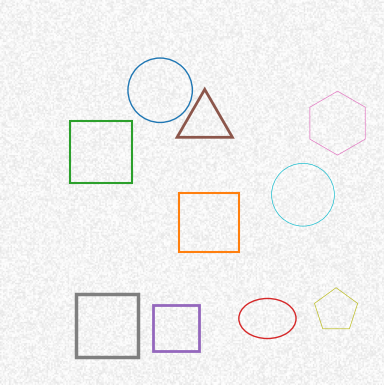[{"shape": "circle", "thickness": 1, "radius": 0.42, "center": [0.416, 0.766]}, {"shape": "square", "thickness": 1.5, "radius": 0.39, "center": [0.544, 0.422]}, {"shape": "square", "thickness": 1.5, "radius": 0.4, "center": [0.262, 0.605]}, {"shape": "oval", "thickness": 1, "radius": 0.37, "center": [0.695, 0.173]}, {"shape": "square", "thickness": 2, "radius": 0.3, "center": [0.458, 0.149]}, {"shape": "triangle", "thickness": 2, "radius": 0.41, "center": [0.532, 0.685]}, {"shape": "hexagon", "thickness": 0.5, "radius": 0.42, "center": [0.877, 0.68]}, {"shape": "square", "thickness": 2.5, "radius": 0.41, "center": [0.278, 0.155]}, {"shape": "pentagon", "thickness": 0.5, "radius": 0.29, "center": [0.873, 0.194]}, {"shape": "circle", "thickness": 0.5, "radius": 0.41, "center": [0.787, 0.494]}]